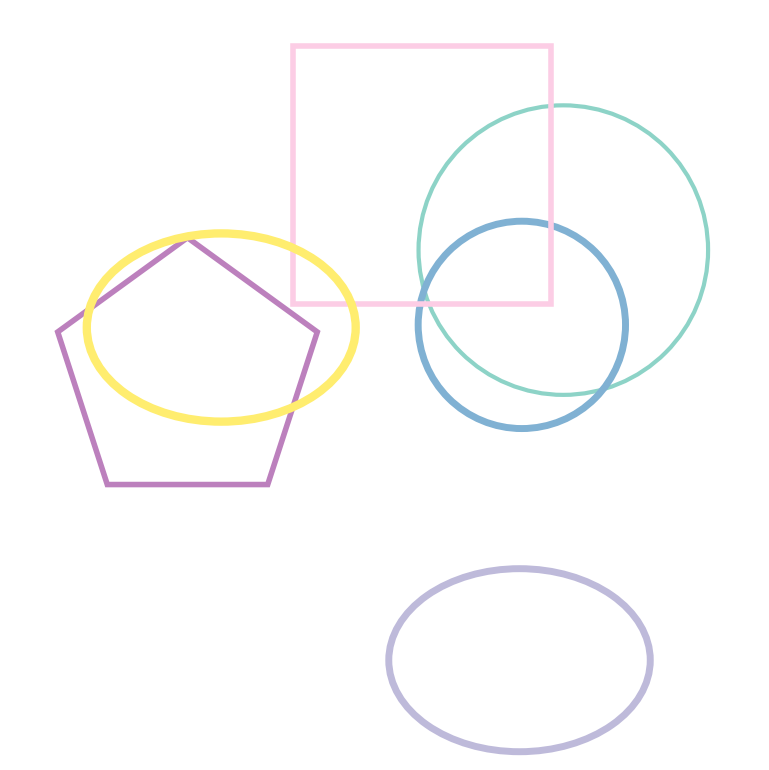[{"shape": "circle", "thickness": 1.5, "radius": 0.94, "center": [0.732, 0.675]}, {"shape": "oval", "thickness": 2.5, "radius": 0.85, "center": [0.675, 0.143]}, {"shape": "circle", "thickness": 2.5, "radius": 0.67, "center": [0.678, 0.578]}, {"shape": "square", "thickness": 2, "radius": 0.84, "center": [0.548, 0.773]}, {"shape": "pentagon", "thickness": 2, "radius": 0.89, "center": [0.244, 0.514]}, {"shape": "oval", "thickness": 3, "radius": 0.87, "center": [0.287, 0.575]}]